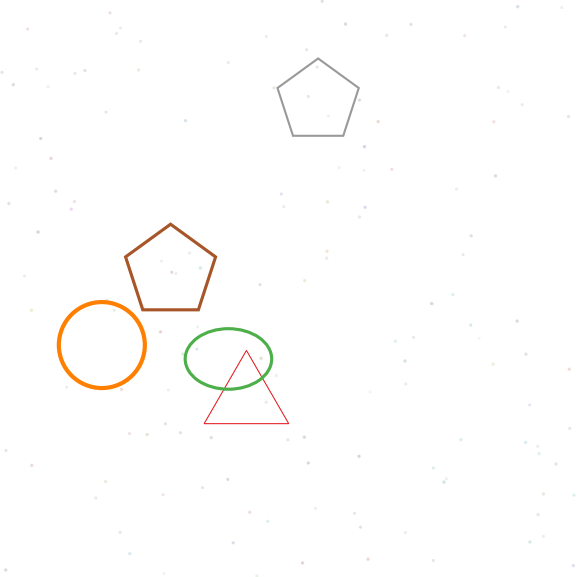[{"shape": "triangle", "thickness": 0.5, "radius": 0.42, "center": [0.427, 0.308]}, {"shape": "oval", "thickness": 1.5, "radius": 0.37, "center": [0.396, 0.378]}, {"shape": "circle", "thickness": 2, "radius": 0.37, "center": [0.176, 0.402]}, {"shape": "pentagon", "thickness": 1.5, "radius": 0.41, "center": [0.295, 0.529]}, {"shape": "pentagon", "thickness": 1, "radius": 0.37, "center": [0.551, 0.824]}]